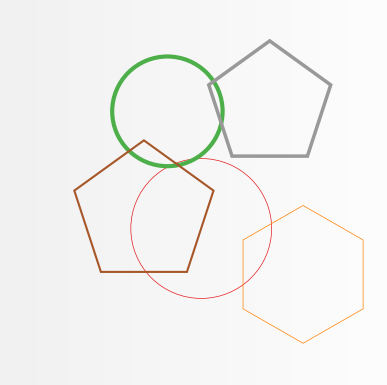[{"shape": "circle", "thickness": 0.5, "radius": 0.91, "center": [0.519, 0.407]}, {"shape": "circle", "thickness": 3, "radius": 0.71, "center": [0.432, 0.711]}, {"shape": "hexagon", "thickness": 0.5, "radius": 0.89, "center": [0.782, 0.287]}, {"shape": "pentagon", "thickness": 1.5, "radius": 0.94, "center": [0.371, 0.447]}, {"shape": "pentagon", "thickness": 2.5, "radius": 0.83, "center": [0.696, 0.728]}]